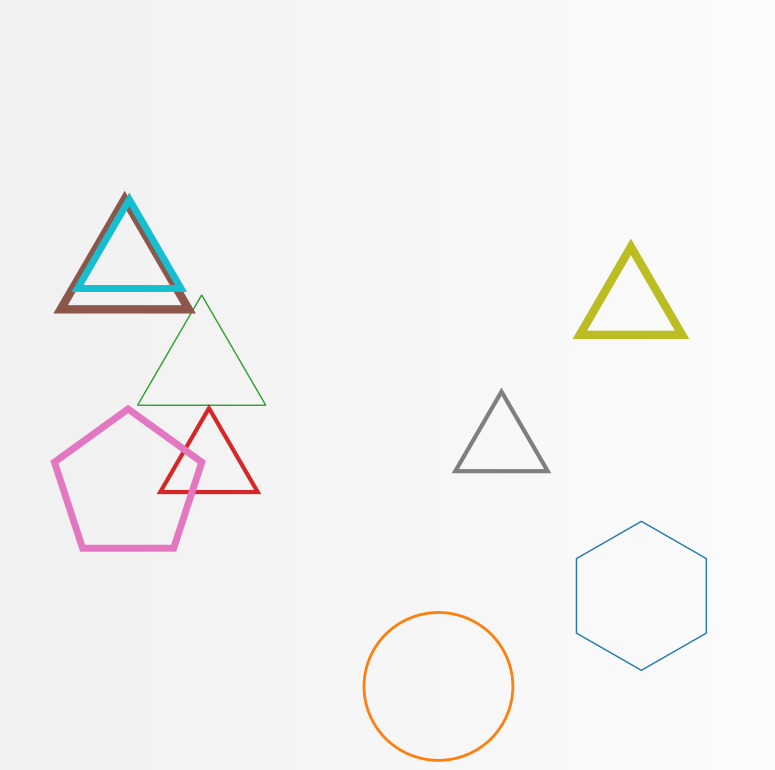[{"shape": "hexagon", "thickness": 0.5, "radius": 0.48, "center": [0.828, 0.226]}, {"shape": "circle", "thickness": 1, "radius": 0.48, "center": [0.566, 0.109]}, {"shape": "triangle", "thickness": 0.5, "radius": 0.48, "center": [0.26, 0.521]}, {"shape": "triangle", "thickness": 1.5, "radius": 0.36, "center": [0.27, 0.397]}, {"shape": "triangle", "thickness": 3, "radius": 0.48, "center": [0.161, 0.646]}, {"shape": "pentagon", "thickness": 2.5, "radius": 0.5, "center": [0.165, 0.369]}, {"shape": "triangle", "thickness": 1.5, "radius": 0.34, "center": [0.647, 0.423]}, {"shape": "triangle", "thickness": 3, "radius": 0.38, "center": [0.814, 0.603]}, {"shape": "triangle", "thickness": 2.5, "radius": 0.39, "center": [0.167, 0.664]}]